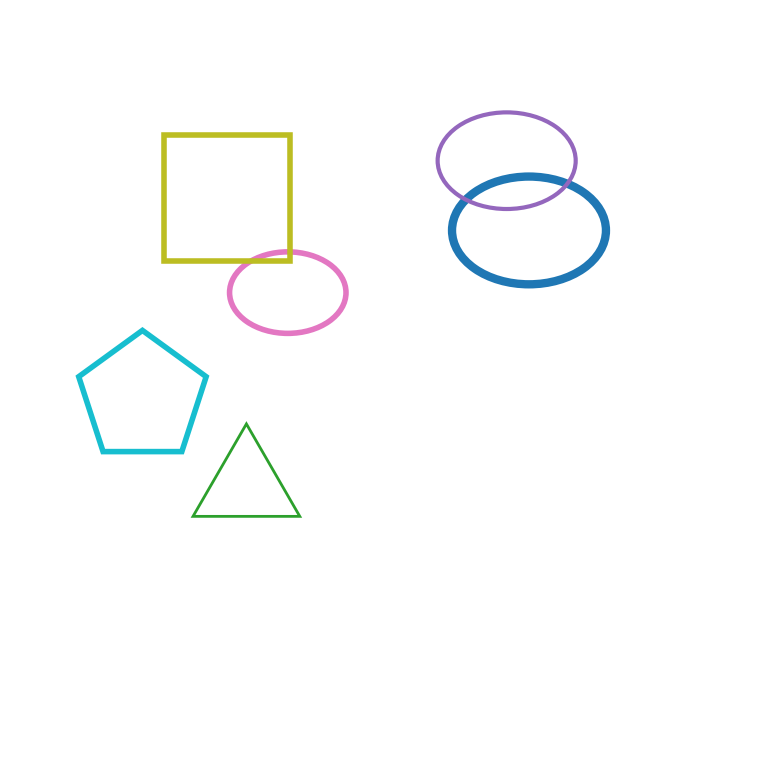[{"shape": "oval", "thickness": 3, "radius": 0.5, "center": [0.687, 0.701]}, {"shape": "triangle", "thickness": 1, "radius": 0.4, "center": [0.32, 0.369]}, {"shape": "oval", "thickness": 1.5, "radius": 0.45, "center": [0.658, 0.791]}, {"shape": "oval", "thickness": 2, "radius": 0.38, "center": [0.374, 0.62]}, {"shape": "square", "thickness": 2, "radius": 0.41, "center": [0.295, 0.743]}, {"shape": "pentagon", "thickness": 2, "radius": 0.44, "center": [0.185, 0.484]}]